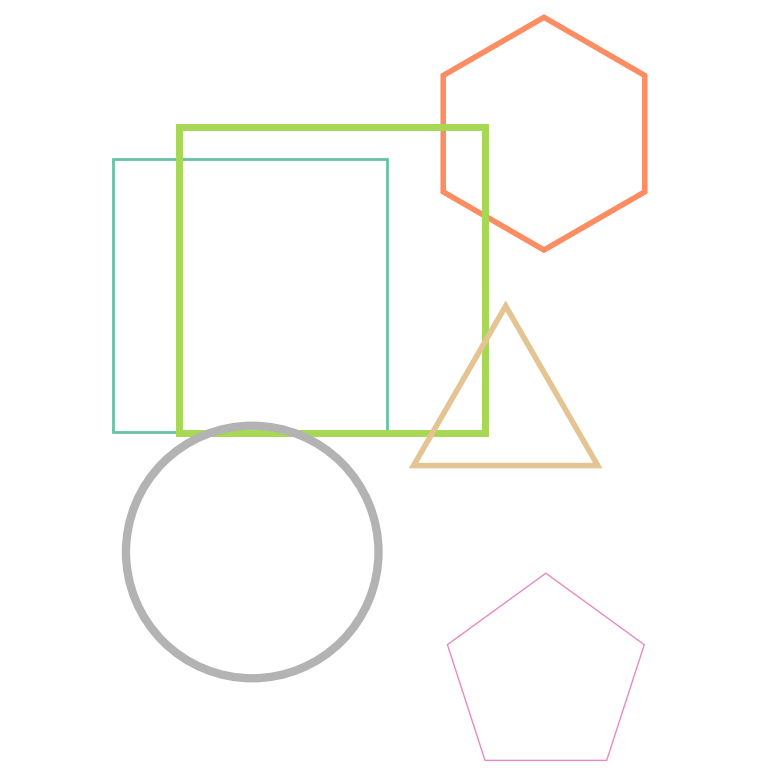[{"shape": "square", "thickness": 1, "radius": 0.89, "center": [0.324, 0.616]}, {"shape": "hexagon", "thickness": 2, "radius": 0.76, "center": [0.706, 0.826]}, {"shape": "pentagon", "thickness": 0.5, "radius": 0.67, "center": [0.709, 0.121]}, {"shape": "square", "thickness": 2.5, "radius": 0.99, "center": [0.431, 0.636]}, {"shape": "triangle", "thickness": 2, "radius": 0.69, "center": [0.657, 0.464]}, {"shape": "circle", "thickness": 3, "radius": 0.82, "center": [0.328, 0.283]}]